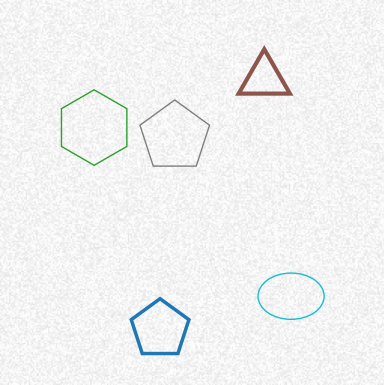[{"shape": "pentagon", "thickness": 2.5, "radius": 0.39, "center": [0.416, 0.145]}, {"shape": "hexagon", "thickness": 1, "radius": 0.49, "center": [0.245, 0.669]}, {"shape": "triangle", "thickness": 3, "radius": 0.38, "center": [0.686, 0.795]}, {"shape": "pentagon", "thickness": 1, "radius": 0.47, "center": [0.454, 0.645]}, {"shape": "oval", "thickness": 1, "radius": 0.43, "center": [0.756, 0.231]}]